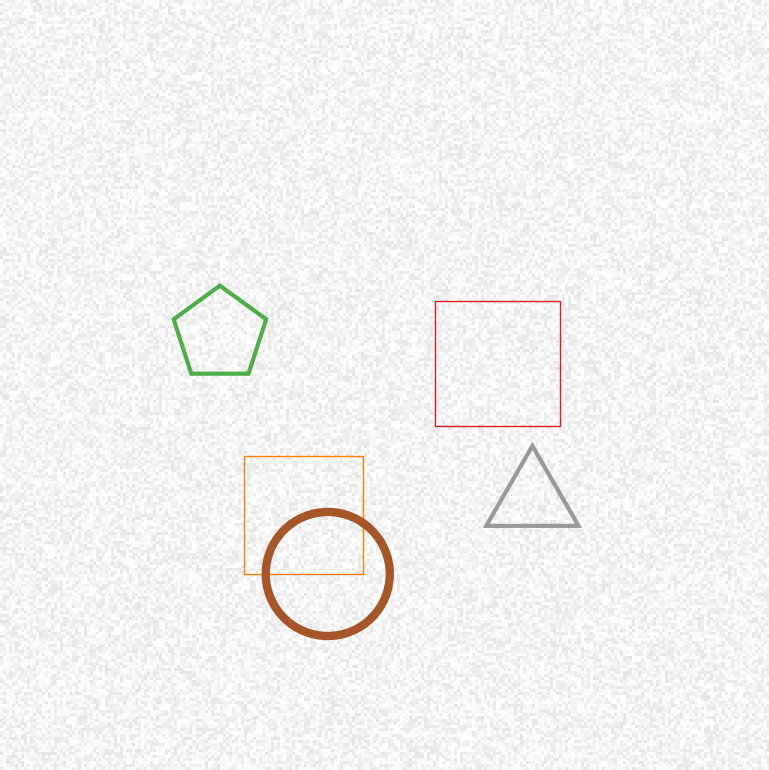[{"shape": "square", "thickness": 0.5, "radius": 0.41, "center": [0.646, 0.528]}, {"shape": "pentagon", "thickness": 1.5, "radius": 0.32, "center": [0.286, 0.566]}, {"shape": "square", "thickness": 0.5, "radius": 0.39, "center": [0.394, 0.331]}, {"shape": "circle", "thickness": 3, "radius": 0.4, "center": [0.426, 0.255]}, {"shape": "triangle", "thickness": 1.5, "radius": 0.35, "center": [0.691, 0.352]}]